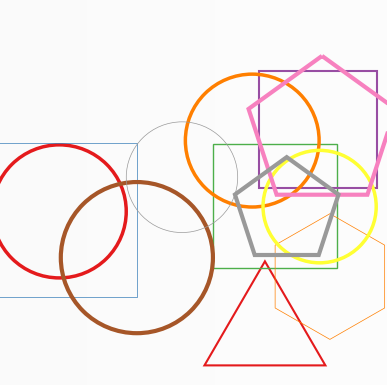[{"shape": "triangle", "thickness": 1.5, "radius": 0.9, "center": [0.684, 0.141]}, {"shape": "circle", "thickness": 2.5, "radius": 0.86, "center": [0.153, 0.451]}, {"shape": "square", "thickness": 0.5, "radius": 1.0, "center": [0.153, 0.429]}, {"shape": "square", "thickness": 1, "radius": 0.8, "center": [0.709, 0.465]}, {"shape": "square", "thickness": 1.5, "radius": 0.76, "center": [0.821, 0.665]}, {"shape": "circle", "thickness": 2.5, "radius": 0.86, "center": [0.651, 0.635]}, {"shape": "hexagon", "thickness": 0.5, "radius": 0.82, "center": [0.851, 0.282]}, {"shape": "circle", "thickness": 2.5, "radius": 0.73, "center": [0.825, 0.463]}, {"shape": "circle", "thickness": 3, "radius": 0.98, "center": [0.353, 0.331]}, {"shape": "pentagon", "thickness": 3, "radius": 1.0, "center": [0.831, 0.655]}, {"shape": "circle", "thickness": 0.5, "radius": 0.72, "center": [0.47, 0.54]}, {"shape": "pentagon", "thickness": 3, "radius": 0.7, "center": [0.74, 0.451]}]